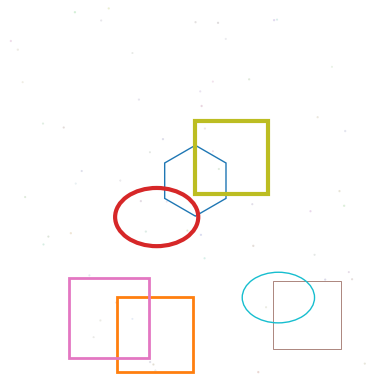[{"shape": "hexagon", "thickness": 1, "radius": 0.46, "center": [0.507, 0.531]}, {"shape": "square", "thickness": 2, "radius": 0.49, "center": [0.403, 0.131]}, {"shape": "oval", "thickness": 3, "radius": 0.54, "center": [0.407, 0.436]}, {"shape": "square", "thickness": 0.5, "radius": 0.44, "center": [0.797, 0.181]}, {"shape": "square", "thickness": 2, "radius": 0.52, "center": [0.283, 0.174]}, {"shape": "square", "thickness": 3, "radius": 0.47, "center": [0.6, 0.592]}, {"shape": "oval", "thickness": 1, "radius": 0.47, "center": [0.723, 0.227]}]